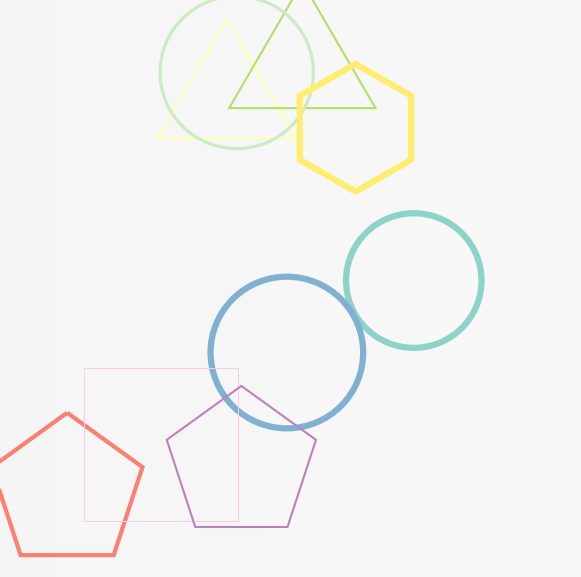[{"shape": "circle", "thickness": 3, "radius": 0.58, "center": [0.712, 0.513]}, {"shape": "triangle", "thickness": 1, "radius": 0.69, "center": [0.39, 0.828]}, {"shape": "pentagon", "thickness": 2, "radius": 0.68, "center": [0.116, 0.148]}, {"shape": "circle", "thickness": 3, "radius": 0.66, "center": [0.494, 0.389]}, {"shape": "triangle", "thickness": 1, "radius": 0.73, "center": [0.52, 0.885]}, {"shape": "square", "thickness": 0.5, "radius": 0.66, "center": [0.277, 0.23]}, {"shape": "pentagon", "thickness": 1, "radius": 0.67, "center": [0.415, 0.196]}, {"shape": "circle", "thickness": 1.5, "radius": 0.66, "center": [0.407, 0.874]}, {"shape": "hexagon", "thickness": 3, "radius": 0.55, "center": [0.612, 0.778]}]